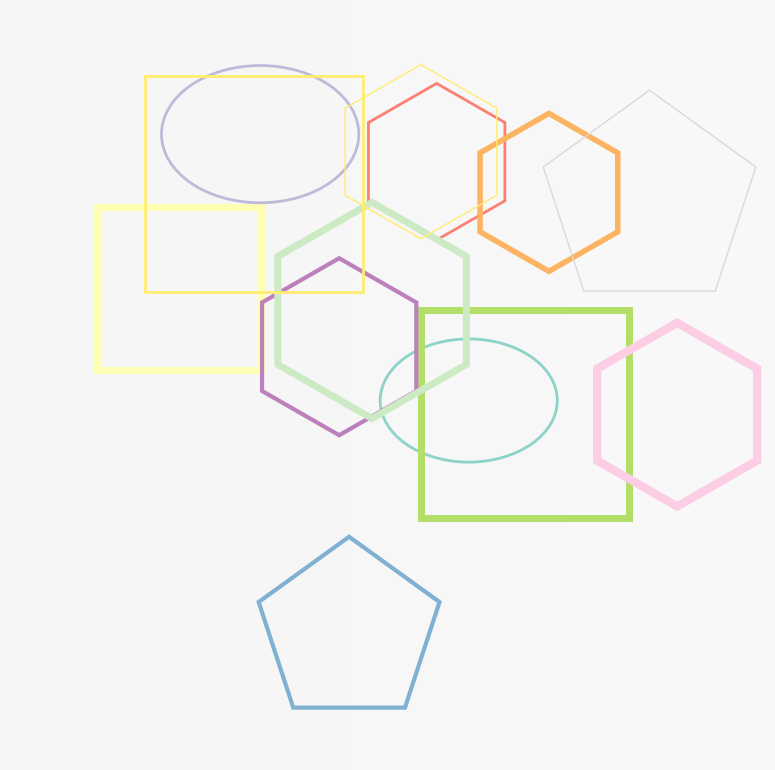[{"shape": "oval", "thickness": 1, "radius": 0.57, "center": [0.605, 0.48]}, {"shape": "square", "thickness": 2.5, "radius": 0.53, "center": [0.231, 0.625]}, {"shape": "oval", "thickness": 1, "radius": 0.64, "center": [0.336, 0.826]}, {"shape": "hexagon", "thickness": 1, "radius": 0.51, "center": [0.563, 0.79]}, {"shape": "pentagon", "thickness": 1.5, "radius": 0.61, "center": [0.45, 0.18]}, {"shape": "hexagon", "thickness": 2, "radius": 0.51, "center": [0.708, 0.75]}, {"shape": "square", "thickness": 2.5, "radius": 0.67, "center": [0.677, 0.462]}, {"shape": "hexagon", "thickness": 3, "radius": 0.6, "center": [0.874, 0.462]}, {"shape": "pentagon", "thickness": 0.5, "radius": 0.72, "center": [0.838, 0.739]}, {"shape": "hexagon", "thickness": 1.5, "radius": 0.57, "center": [0.438, 0.55]}, {"shape": "hexagon", "thickness": 2.5, "radius": 0.7, "center": [0.48, 0.597]}, {"shape": "hexagon", "thickness": 0.5, "radius": 0.57, "center": [0.543, 0.803]}, {"shape": "square", "thickness": 1, "radius": 0.7, "center": [0.327, 0.761]}]